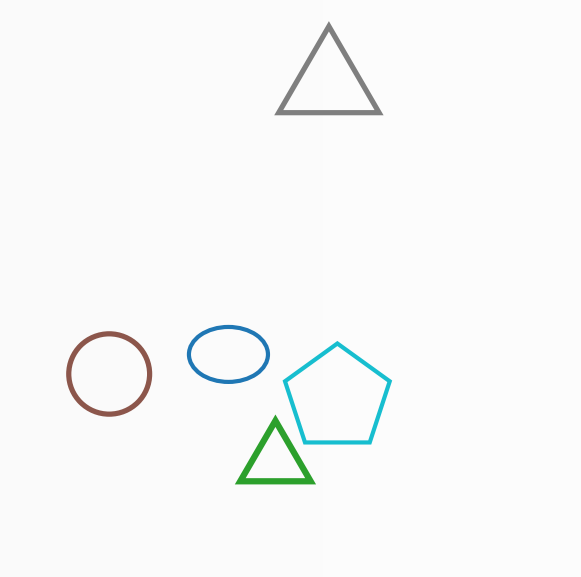[{"shape": "oval", "thickness": 2, "radius": 0.34, "center": [0.393, 0.385]}, {"shape": "triangle", "thickness": 3, "radius": 0.35, "center": [0.474, 0.201]}, {"shape": "circle", "thickness": 2.5, "radius": 0.35, "center": [0.188, 0.352]}, {"shape": "triangle", "thickness": 2.5, "radius": 0.5, "center": [0.566, 0.854]}, {"shape": "pentagon", "thickness": 2, "radius": 0.47, "center": [0.58, 0.31]}]